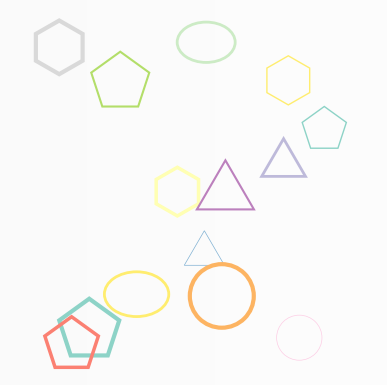[{"shape": "pentagon", "thickness": 3, "radius": 0.41, "center": [0.23, 0.143]}, {"shape": "pentagon", "thickness": 1, "radius": 0.3, "center": [0.837, 0.663]}, {"shape": "hexagon", "thickness": 2.5, "radius": 0.32, "center": [0.458, 0.502]}, {"shape": "triangle", "thickness": 2, "radius": 0.33, "center": [0.732, 0.575]}, {"shape": "pentagon", "thickness": 2.5, "radius": 0.36, "center": [0.185, 0.105]}, {"shape": "triangle", "thickness": 0.5, "radius": 0.3, "center": [0.527, 0.341]}, {"shape": "circle", "thickness": 3, "radius": 0.41, "center": [0.572, 0.231]}, {"shape": "pentagon", "thickness": 1.5, "radius": 0.39, "center": [0.31, 0.787]}, {"shape": "circle", "thickness": 0.5, "radius": 0.29, "center": [0.772, 0.123]}, {"shape": "hexagon", "thickness": 3, "radius": 0.35, "center": [0.153, 0.877]}, {"shape": "triangle", "thickness": 1.5, "radius": 0.42, "center": [0.582, 0.499]}, {"shape": "oval", "thickness": 2, "radius": 0.37, "center": [0.532, 0.89]}, {"shape": "hexagon", "thickness": 1, "radius": 0.32, "center": [0.744, 0.791]}, {"shape": "oval", "thickness": 2, "radius": 0.42, "center": [0.352, 0.236]}]